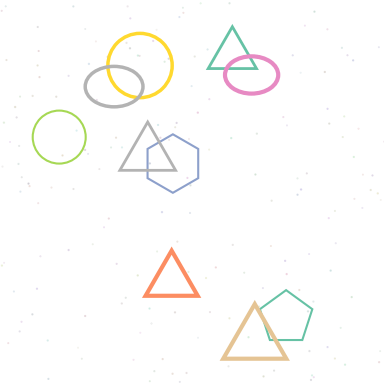[{"shape": "pentagon", "thickness": 1.5, "radius": 0.36, "center": [0.743, 0.175]}, {"shape": "triangle", "thickness": 2, "radius": 0.36, "center": [0.604, 0.858]}, {"shape": "triangle", "thickness": 3, "radius": 0.39, "center": [0.446, 0.271]}, {"shape": "hexagon", "thickness": 1.5, "radius": 0.38, "center": [0.449, 0.575]}, {"shape": "oval", "thickness": 3, "radius": 0.35, "center": [0.654, 0.805]}, {"shape": "circle", "thickness": 1.5, "radius": 0.34, "center": [0.154, 0.644]}, {"shape": "circle", "thickness": 2.5, "radius": 0.42, "center": [0.364, 0.83]}, {"shape": "triangle", "thickness": 3, "radius": 0.47, "center": [0.662, 0.116]}, {"shape": "triangle", "thickness": 2, "radius": 0.42, "center": [0.384, 0.599]}, {"shape": "oval", "thickness": 2.5, "radius": 0.38, "center": [0.296, 0.775]}]